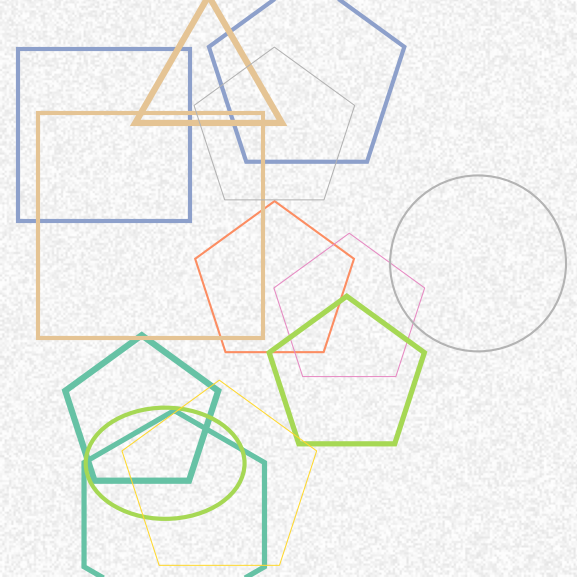[{"shape": "pentagon", "thickness": 3, "radius": 0.7, "center": [0.245, 0.279]}, {"shape": "hexagon", "thickness": 2.5, "radius": 0.9, "center": [0.302, 0.108]}, {"shape": "pentagon", "thickness": 1, "radius": 0.72, "center": [0.475, 0.506]}, {"shape": "square", "thickness": 2, "radius": 0.75, "center": [0.18, 0.765]}, {"shape": "pentagon", "thickness": 2, "radius": 0.89, "center": [0.531, 0.863]}, {"shape": "pentagon", "thickness": 0.5, "radius": 0.69, "center": [0.605, 0.458]}, {"shape": "oval", "thickness": 2, "radius": 0.69, "center": [0.286, 0.197]}, {"shape": "pentagon", "thickness": 2.5, "radius": 0.71, "center": [0.6, 0.345]}, {"shape": "pentagon", "thickness": 0.5, "radius": 0.89, "center": [0.38, 0.164]}, {"shape": "square", "thickness": 2, "radius": 0.97, "center": [0.261, 0.609]}, {"shape": "triangle", "thickness": 3, "radius": 0.73, "center": [0.361, 0.86]}, {"shape": "circle", "thickness": 1, "radius": 0.76, "center": [0.828, 0.543]}, {"shape": "pentagon", "thickness": 0.5, "radius": 0.73, "center": [0.475, 0.771]}]